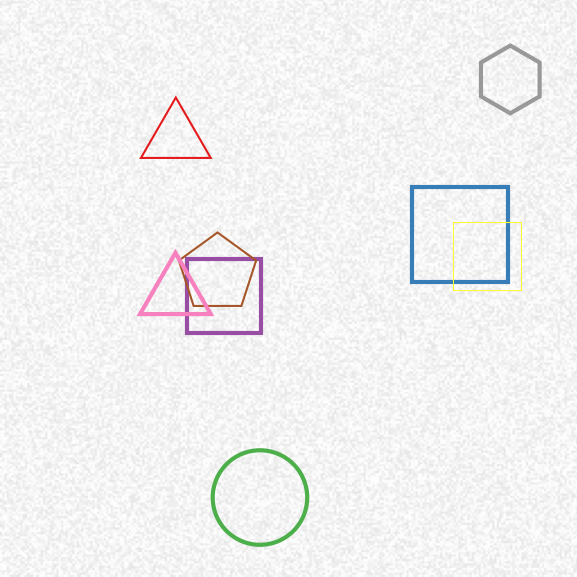[{"shape": "triangle", "thickness": 1, "radius": 0.35, "center": [0.304, 0.761]}, {"shape": "square", "thickness": 2, "radius": 0.41, "center": [0.797, 0.593]}, {"shape": "circle", "thickness": 2, "radius": 0.41, "center": [0.45, 0.138]}, {"shape": "square", "thickness": 2, "radius": 0.32, "center": [0.388, 0.487]}, {"shape": "square", "thickness": 0.5, "radius": 0.29, "center": [0.843, 0.555]}, {"shape": "pentagon", "thickness": 1, "radius": 0.35, "center": [0.377, 0.526]}, {"shape": "triangle", "thickness": 2, "radius": 0.35, "center": [0.304, 0.491]}, {"shape": "hexagon", "thickness": 2, "radius": 0.29, "center": [0.884, 0.862]}]